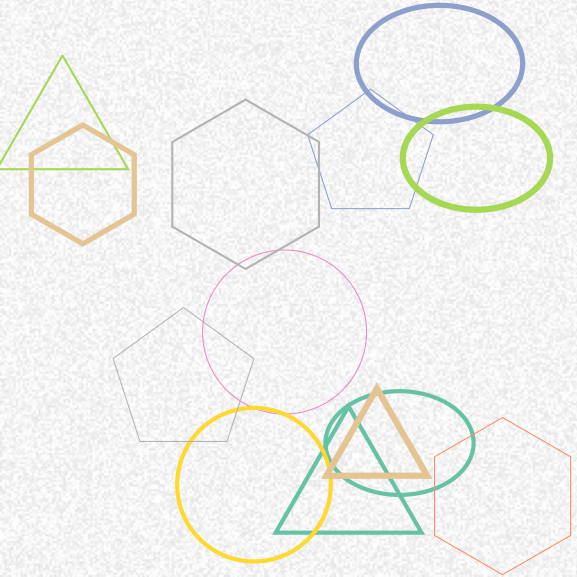[{"shape": "oval", "thickness": 2, "radius": 0.64, "center": [0.692, 0.232]}, {"shape": "triangle", "thickness": 2, "radius": 0.73, "center": [0.604, 0.15]}, {"shape": "hexagon", "thickness": 0.5, "radius": 0.68, "center": [0.87, 0.14]}, {"shape": "oval", "thickness": 2.5, "radius": 0.72, "center": [0.761, 0.889]}, {"shape": "pentagon", "thickness": 0.5, "radius": 0.57, "center": [0.642, 0.73]}, {"shape": "circle", "thickness": 0.5, "radius": 0.71, "center": [0.493, 0.424]}, {"shape": "triangle", "thickness": 1, "radius": 0.66, "center": [0.108, 0.772]}, {"shape": "oval", "thickness": 3, "radius": 0.64, "center": [0.825, 0.725]}, {"shape": "circle", "thickness": 2, "radius": 0.67, "center": [0.44, 0.16]}, {"shape": "triangle", "thickness": 3, "radius": 0.5, "center": [0.653, 0.226]}, {"shape": "hexagon", "thickness": 2.5, "radius": 0.51, "center": [0.143, 0.68]}, {"shape": "hexagon", "thickness": 1, "radius": 0.73, "center": [0.425, 0.68]}, {"shape": "pentagon", "thickness": 0.5, "radius": 0.64, "center": [0.318, 0.338]}]